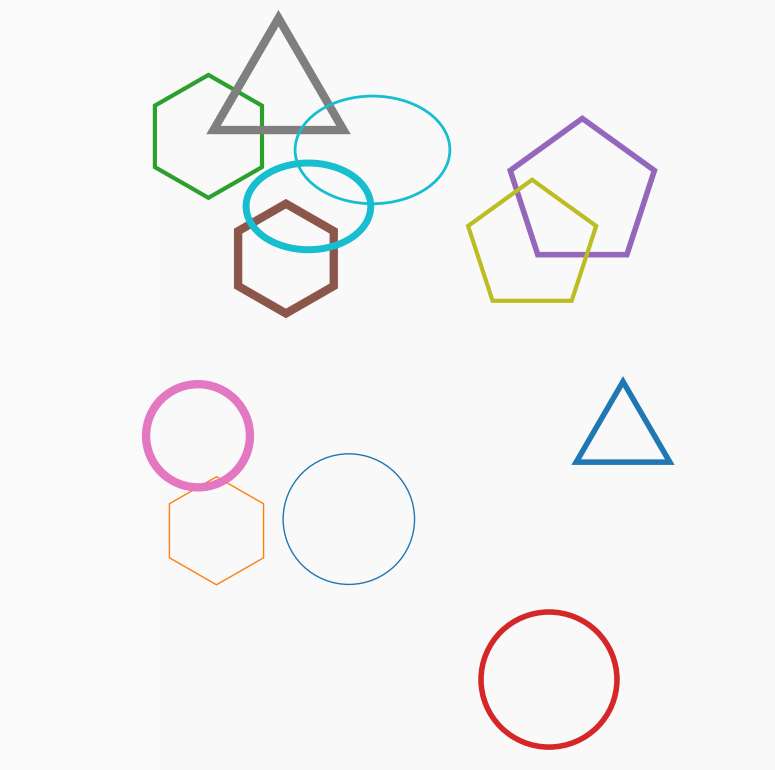[{"shape": "triangle", "thickness": 2, "radius": 0.35, "center": [0.804, 0.435]}, {"shape": "circle", "thickness": 0.5, "radius": 0.42, "center": [0.45, 0.326]}, {"shape": "hexagon", "thickness": 0.5, "radius": 0.35, "center": [0.279, 0.311]}, {"shape": "hexagon", "thickness": 1.5, "radius": 0.4, "center": [0.269, 0.823]}, {"shape": "circle", "thickness": 2, "radius": 0.44, "center": [0.708, 0.117]}, {"shape": "pentagon", "thickness": 2, "radius": 0.49, "center": [0.751, 0.748]}, {"shape": "hexagon", "thickness": 3, "radius": 0.36, "center": [0.369, 0.664]}, {"shape": "circle", "thickness": 3, "radius": 0.34, "center": [0.255, 0.434]}, {"shape": "triangle", "thickness": 3, "radius": 0.48, "center": [0.359, 0.88]}, {"shape": "pentagon", "thickness": 1.5, "radius": 0.43, "center": [0.687, 0.68]}, {"shape": "oval", "thickness": 1, "radius": 0.5, "center": [0.481, 0.805]}, {"shape": "oval", "thickness": 2.5, "radius": 0.4, "center": [0.398, 0.732]}]